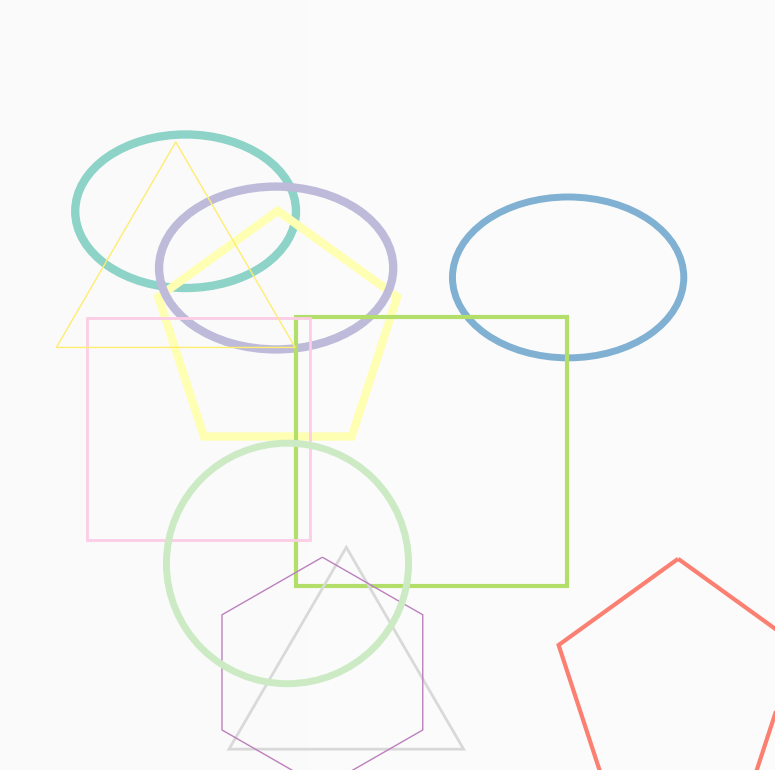[{"shape": "oval", "thickness": 3, "radius": 0.71, "center": [0.239, 0.726]}, {"shape": "pentagon", "thickness": 3, "radius": 0.81, "center": [0.358, 0.564]}, {"shape": "oval", "thickness": 3, "radius": 0.76, "center": [0.356, 0.652]}, {"shape": "pentagon", "thickness": 1.5, "radius": 0.81, "center": [0.875, 0.112]}, {"shape": "oval", "thickness": 2.5, "radius": 0.75, "center": [0.733, 0.64]}, {"shape": "square", "thickness": 1.5, "radius": 0.87, "center": [0.557, 0.414]}, {"shape": "square", "thickness": 1, "radius": 0.72, "center": [0.256, 0.443]}, {"shape": "triangle", "thickness": 1, "radius": 0.87, "center": [0.447, 0.114]}, {"shape": "hexagon", "thickness": 0.5, "radius": 0.75, "center": [0.416, 0.127]}, {"shape": "circle", "thickness": 2.5, "radius": 0.78, "center": [0.371, 0.268]}, {"shape": "triangle", "thickness": 0.5, "radius": 0.89, "center": [0.227, 0.638]}]